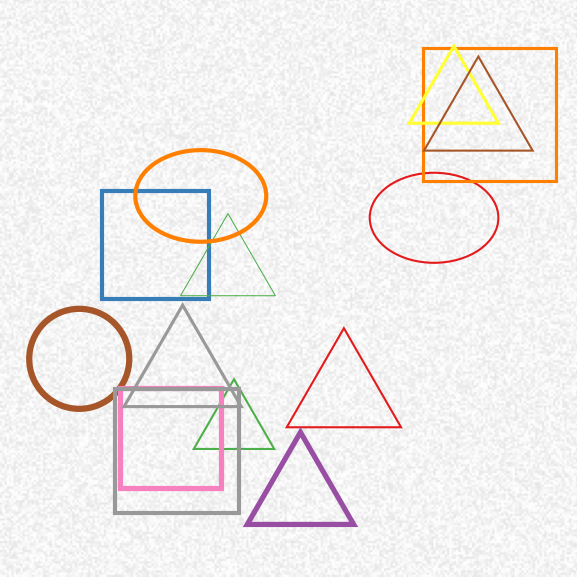[{"shape": "oval", "thickness": 1, "radius": 0.56, "center": [0.752, 0.622]}, {"shape": "triangle", "thickness": 1, "radius": 0.57, "center": [0.596, 0.316]}, {"shape": "square", "thickness": 2, "radius": 0.46, "center": [0.269, 0.575]}, {"shape": "triangle", "thickness": 0.5, "radius": 0.47, "center": [0.395, 0.534]}, {"shape": "triangle", "thickness": 1, "radius": 0.4, "center": [0.405, 0.262]}, {"shape": "triangle", "thickness": 2.5, "radius": 0.53, "center": [0.52, 0.144]}, {"shape": "square", "thickness": 1.5, "radius": 0.57, "center": [0.848, 0.801]}, {"shape": "oval", "thickness": 2, "radius": 0.57, "center": [0.348, 0.66]}, {"shape": "triangle", "thickness": 1.5, "radius": 0.45, "center": [0.786, 0.83]}, {"shape": "circle", "thickness": 3, "radius": 0.43, "center": [0.137, 0.378]}, {"shape": "triangle", "thickness": 1, "radius": 0.54, "center": [0.828, 0.793]}, {"shape": "square", "thickness": 2.5, "radius": 0.43, "center": [0.295, 0.24]}, {"shape": "square", "thickness": 2, "radius": 0.54, "center": [0.307, 0.218]}, {"shape": "triangle", "thickness": 1.5, "radius": 0.59, "center": [0.316, 0.354]}]